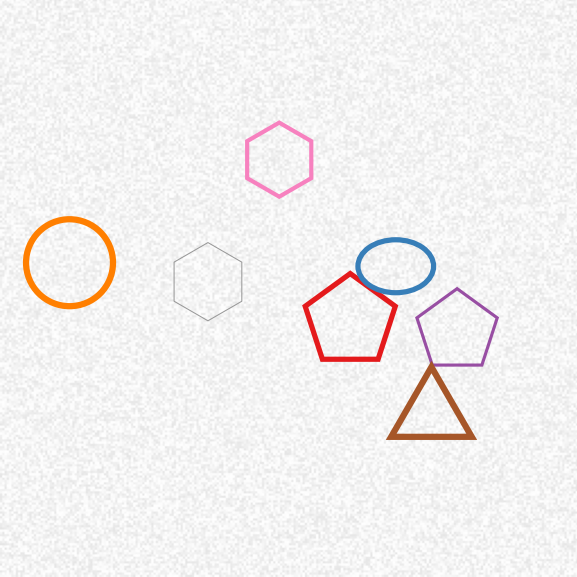[{"shape": "pentagon", "thickness": 2.5, "radius": 0.41, "center": [0.606, 0.443]}, {"shape": "oval", "thickness": 2.5, "radius": 0.33, "center": [0.685, 0.538]}, {"shape": "pentagon", "thickness": 1.5, "radius": 0.37, "center": [0.791, 0.426]}, {"shape": "circle", "thickness": 3, "radius": 0.38, "center": [0.12, 0.544]}, {"shape": "triangle", "thickness": 3, "radius": 0.4, "center": [0.747, 0.283]}, {"shape": "hexagon", "thickness": 2, "radius": 0.32, "center": [0.483, 0.723]}, {"shape": "hexagon", "thickness": 0.5, "radius": 0.34, "center": [0.36, 0.511]}]